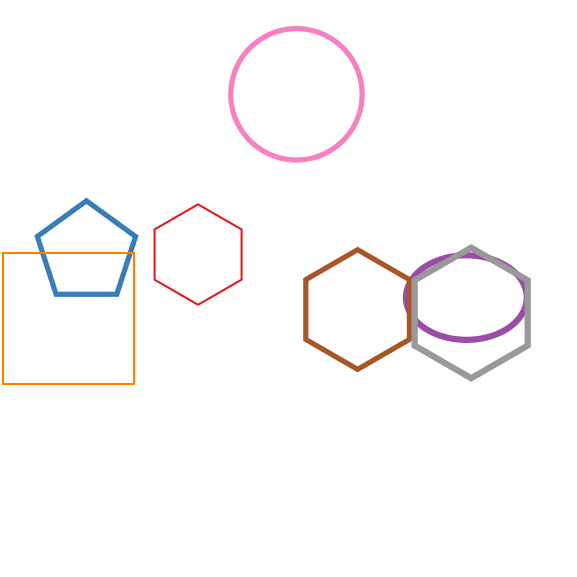[{"shape": "hexagon", "thickness": 1, "radius": 0.43, "center": [0.343, 0.558]}, {"shape": "pentagon", "thickness": 2.5, "radius": 0.45, "center": [0.15, 0.562]}, {"shape": "oval", "thickness": 3, "radius": 0.52, "center": [0.808, 0.484]}, {"shape": "square", "thickness": 1, "radius": 0.56, "center": [0.119, 0.448]}, {"shape": "hexagon", "thickness": 2.5, "radius": 0.52, "center": [0.619, 0.463]}, {"shape": "circle", "thickness": 2.5, "radius": 0.57, "center": [0.513, 0.836]}, {"shape": "hexagon", "thickness": 3, "radius": 0.57, "center": [0.816, 0.457]}]